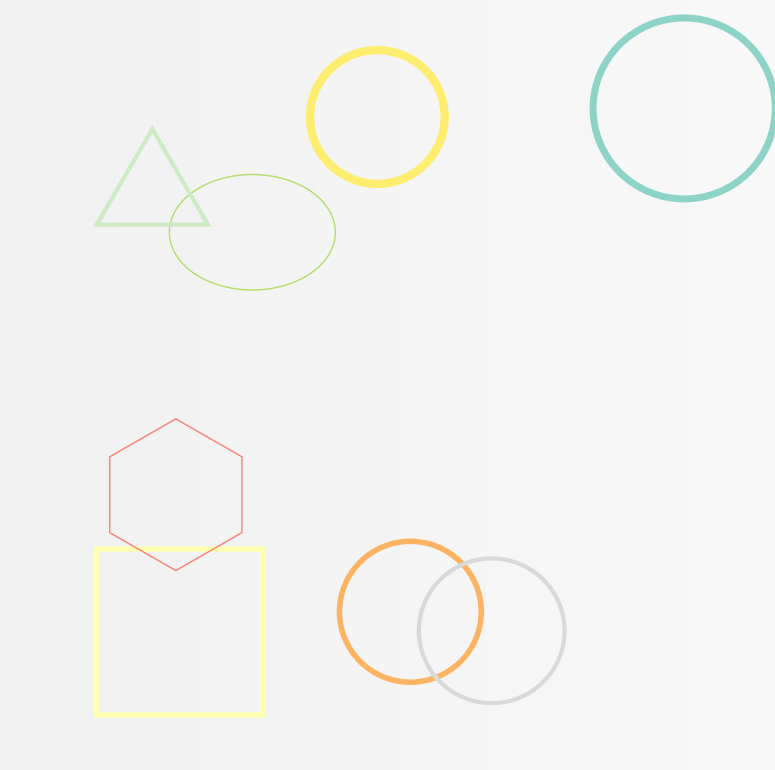[{"shape": "circle", "thickness": 2.5, "radius": 0.59, "center": [0.883, 0.859]}, {"shape": "square", "thickness": 2, "radius": 0.54, "center": [0.232, 0.18]}, {"shape": "hexagon", "thickness": 0.5, "radius": 0.49, "center": [0.227, 0.358]}, {"shape": "circle", "thickness": 2, "radius": 0.46, "center": [0.53, 0.206]}, {"shape": "oval", "thickness": 0.5, "radius": 0.54, "center": [0.326, 0.698]}, {"shape": "circle", "thickness": 1.5, "radius": 0.47, "center": [0.634, 0.181]}, {"shape": "triangle", "thickness": 1.5, "radius": 0.41, "center": [0.197, 0.75]}, {"shape": "circle", "thickness": 3, "radius": 0.43, "center": [0.487, 0.848]}]